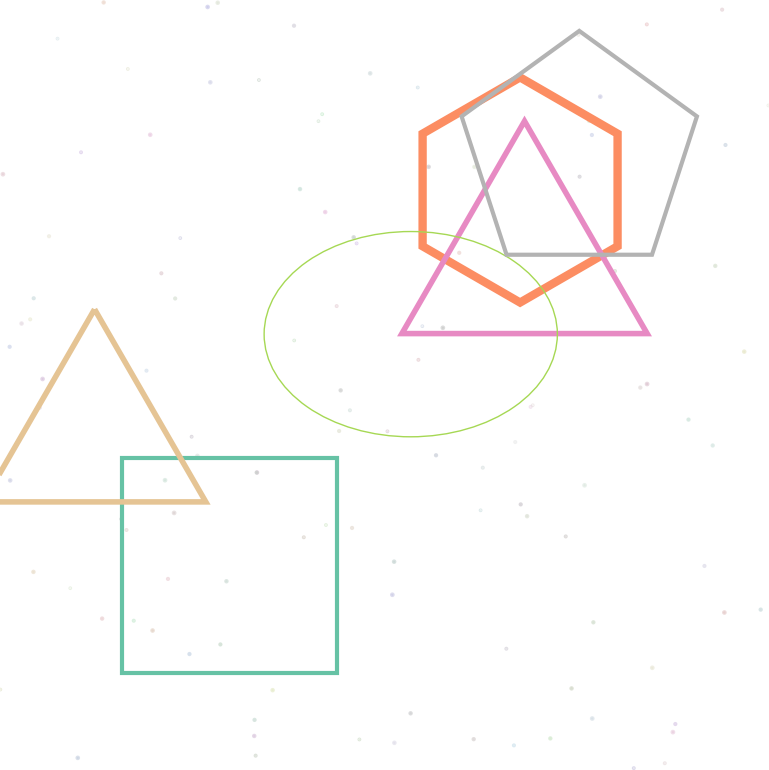[{"shape": "square", "thickness": 1.5, "radius": 0.7, "center": [0.298, 0.265]}, {"shape": "hexagon", "thickness": 3, "radius": 0.73, "center": [0.675, 0.753]}, {"shape": "triangle", "thickness": 2, "radius": 0.92, "center": [0.681, 0.659]}, {"shape": "oval", "thickness": 0.5, "radius": 0.95, "center": [0.533, 0.566]}, {"shape": "triangle", "thickness": 2, "radius": 0.83, "center": [0.123, 0.432]}, {"shape": "pentagon", "thickness": 1.5, "radius": 0.8, "center": [0.752, 0.799]}]